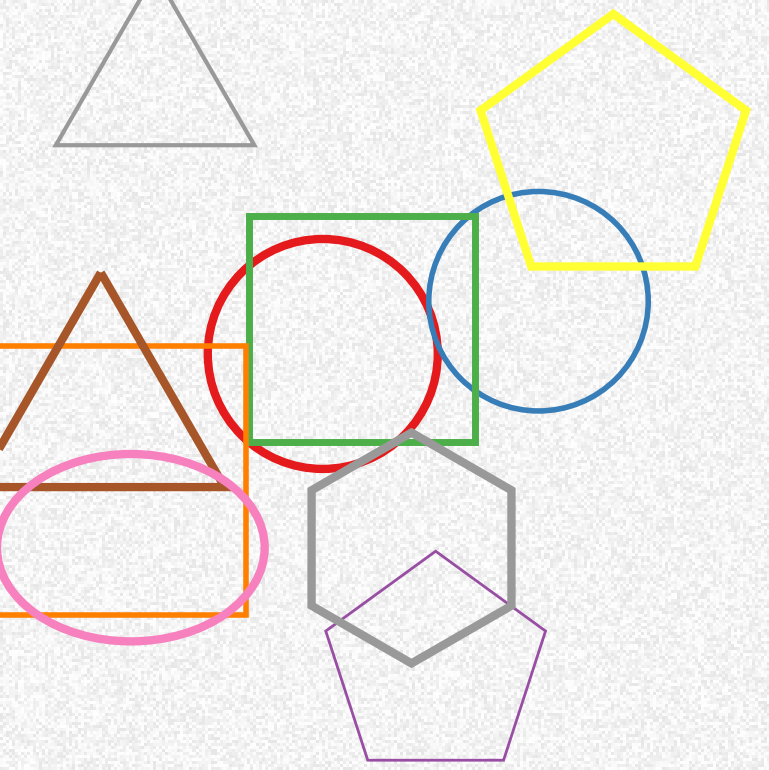[{"shape": "circle", "thickness": 3, "radius": 0.75, "center": [0.419, 0.54]}, {"shape": "circle", "thickness": 2, "radius": 0.71, "center": [0.699, 0.609]}, {"shape": "square", "thickness": 2.5, "radius": 0.73, "center": [0.47, 0.572]}, {"shape": "pentagon", "thickness": 1, "radius": 0.75, "center": [0.566, 0.134]}, {"shape": "square", "thickness": 2, "radius": 0.87, "center": [0.145, 0.376]}, {"shape": "pentagon", "thickness": 3, "radius": 0.91, "center": [0.796, 0.801]}, {"shape": "triangle", "thickness": 3, "radius": 0.93, "center": [0.131, 0.46]}, {"shape": "oval", "thickness": 3, "radius": 0.87, "center": [0.17, 0.289]}, {"shape": "triangle", "thickness": 1.5, "radius": 0.74, "center": [0.201, 0.886]}, {"shape": "hexagon", "thickness": 3, "radius": 0.75, "center": [0.534, 0.288]}]